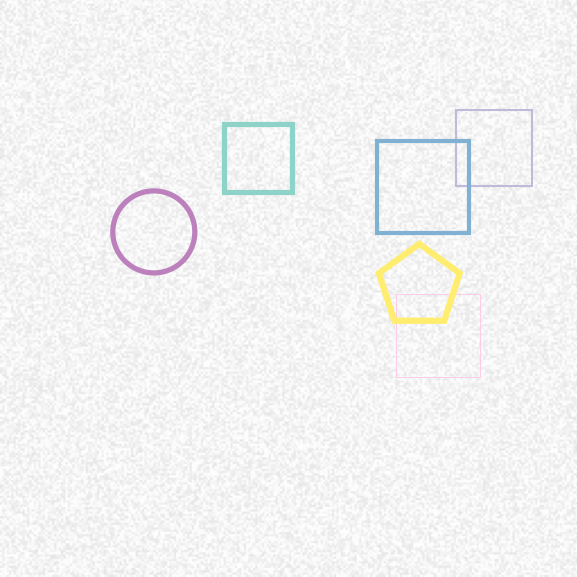[{"shape": "square", "thickness": 2.5, "radius": 0.29, "center": [0.447, 0.726]}, {"shape": "square", "thickness": 1, "radius": 0.33, "center": [0.855, 0.742]}, {"shape": "square", "thickness": 2, "radius": 0.4, "center": [0.733, 0.675]}, {"shape": "square", "thickness": 0.5, "radius": 0.36, "center": [0.758, 0.418]}, {"shape": "circle", "thickness": 2.5, "radius": 0.36, "center": [0.266, 0.598]}, {"shape": "pentagon", "thickness": 3, "radius": 0.37, "center": [0.726, 0.503]}]